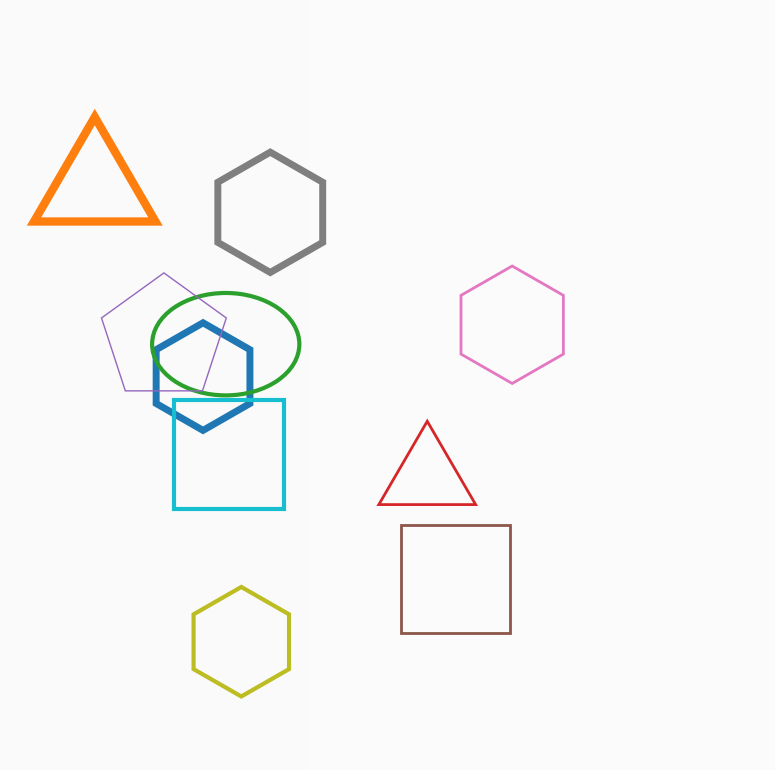[{"shape": "hexagon", "thickness": 2.5, "radius": 0.35, "center": [0.262, 0.511]}, {"shape": "triangle", "thickness": 3, "radius": 0.45, "center": [0.122, 0.758]}, {"shape": "oval", "thickness": 1.5, "radius": 0.47, "center": [0.291, 0.553]}, {"shape": "triangle", "thickness": 1, "radius": 0.36, "center": [0.551, 0.381]}, {"shape": "pentagon", "thickness": 0.5, "radius": 0.42, "center": [0.211, 0.561]}, {"shape": "square", "thickness": 1, "radius": 0.35, "center": [0.588, 0.248]}, {"shape": "hexagon", "thickness": 1, "radius": 0.38, "center": [0.661, 0.578]}, {"shape": "hexagon", "thickness": 2.5, "radius": 0.39, "center": [0.349, 0.724]}, {"shape": "hexagon", "thickness": 1.5, "radius": 0.36, "center": [0.311, 0.167]}, {"shape": "square", "thickness": 1.5, "radius": 0.35, "center": [0.296, 0.41]}]